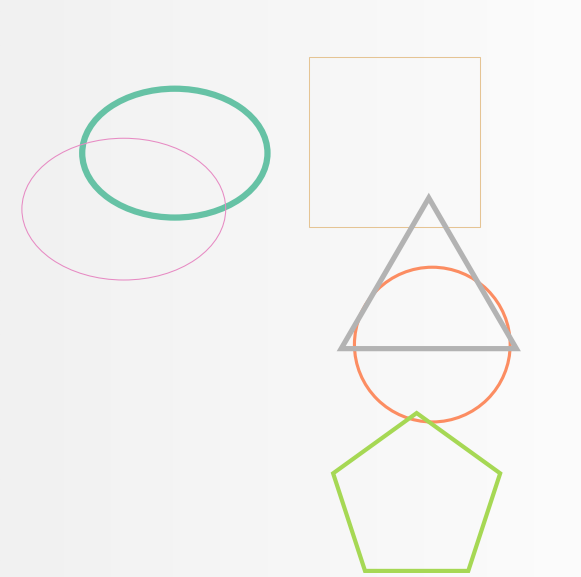[{"shape": "oval", "thickness": 3, "radius": 0.8, "center": [0.301, 0.734]}, {"shape": "circle", "thickness": 1.5, "radius": 0.67, "center": [0.744, 0.402]}, {"shape": "oval", "thickness": 0.5, "radius": 0.88, "center": [0.213, 0.637]}, {"shape": "pentagon", "thickness": 2, "radius": 0.76, "center": [0.717, 0.133]}, {"shape": "square", "thickness": 0.5, "radius": 0.74, "center": [0.679, 0.753]}, {"shape": "triangle", "thickness": 2.5, "radius": 0.87, "center": [0.738, 0.482]}]